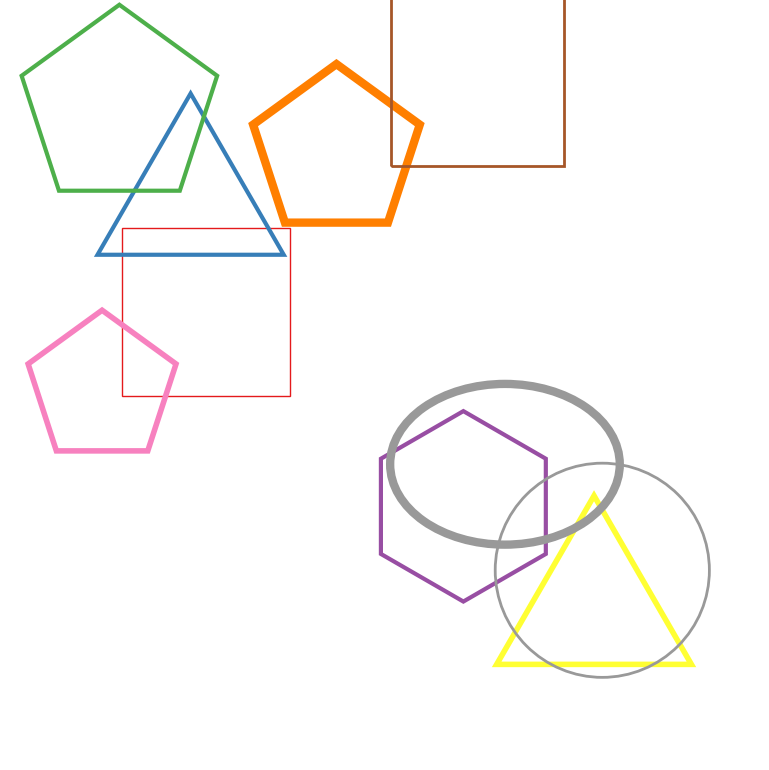[{"shape": "square", "thickness": 0.5, "radius": 0.55, "center": [0.268, 0.595]}, {"shape": "triangle", "thickness": 1.5, "radius": 0.7, "center": [0.248, 0.739]}, {"shape": "pentagon", "thickness": 1.5, "radius": 0.67, "center": [0.155, 0.86]}, {"shape": "hexagon", "thickness": 1.5, "radius": 0.62, "center": [0.602, 0.342]}, {"shape": "pentagon", "thickness": 3, "radius": 0.57, "center": [0.437, 0.803]}, {"shape": "triangle", "thickness": 2, "radius": 0.73, "center": [0.771, 0.21]}, {"shape": "square", "thickness": 1, "radius": 0.56, "center": [0.62, 0.897]}, {"shape": "pentagon", "thickness": 2, "radius": 0.5, "center": [0.133, 0.496]}, {"shape": "oval", "thickness": 3, "radius": 0.75, "center": [0.656, 0.397]}, {"shape": "circle", "thickness": 1, "radius": 0.7, "center": [0.782, 0.259]}]